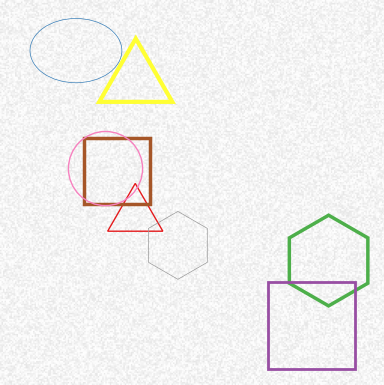[{"shape": "triangle", "thickness": 1, "radius": 0.41, "center": [0.351, 0.441]}, {"shape": "oval", "thickness": 0.5, "radius": 0.6, "center": [0.197, 0.869]}, {"shape": "hexagon", "thickness": 2.5, "radius": 0.59, "center": [0.854, 0.323]}, {"shape": "square", "thickness": 2, "radius": 0.56, "center": [0.809, 0.155]}, {"shape": "triangle", "thickness": 3, "radius": 0.55, "center": [0.353, 0.79]}, {"shape": "square", "thickness": 2.5, "radius": 0.43, "center": [0.303, 0.556]}, {"shape": "circle", "thickness": 1, "radius": 0.48, "center": [0.274, 0.562]}, {"shape": "hexagon", "thickness": 0.5, "radius": 0.44, "center": [0.462, 0.363]}]